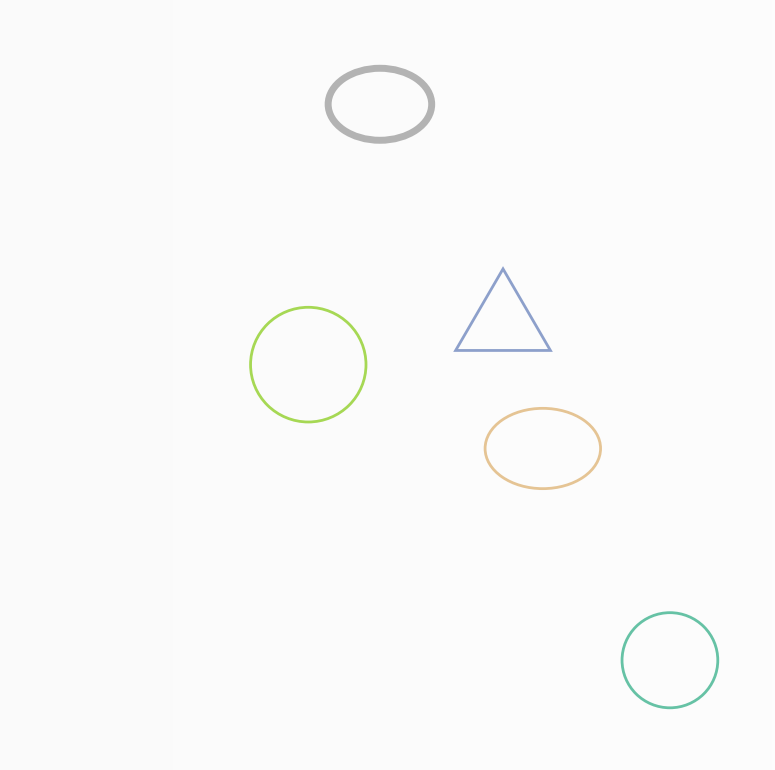[{"shape": "circle", "thickness": 1, "radius": 0.31, "center": [0.864, 0.143]}, {"shape": "triangle", "thickness": 1, "radius": 0.35, "center": [0.649, 0.58]}, {"shape": "circle", "thickness": 1, "radius": 0.37, "center": [0.398, 0.526]}, {"shape": "oval", "thickness": 1, "radius": 0.37, "center": [0.7, 0.418]}, {"shape": "oval", "thickness": 2.5, "radius": 0.33, "center": [0.49, 0.865]}]